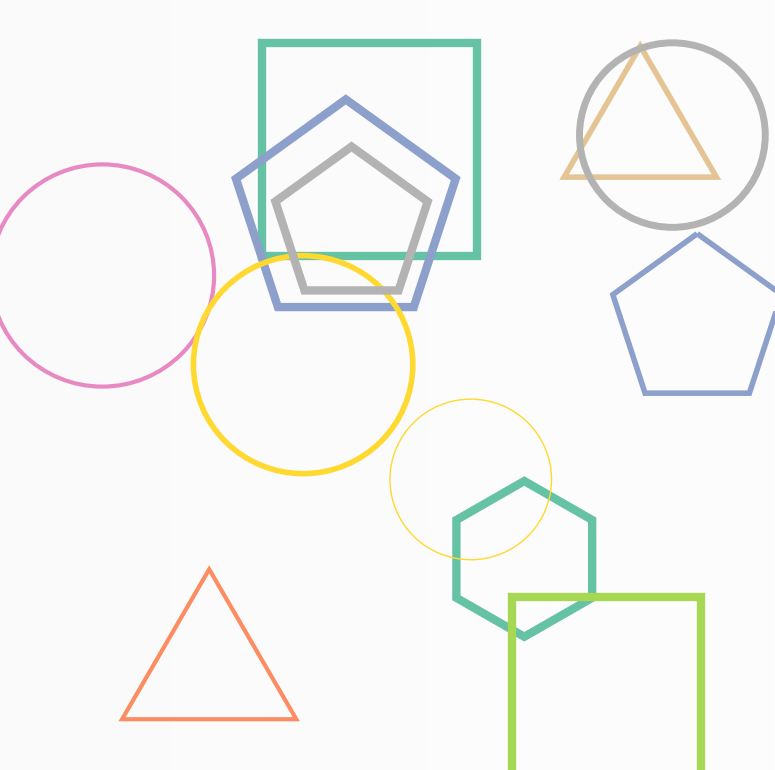[{"shape": "square", "thickness": 3, "radius": 0.69, "center": [0.477, 0.806]}, {"shape": "hexagon", "thickness": 3, "radius": 0.51, "center": [0.676, 0.274]}, {"shape": "triangle", "thickness": 1.5, "radius": 0.65, "center": [0.27, 0.131]}, {"shape": "pentagon", "thickness": 3, "radius": 0.75, "center": [0.446, 0.722]}, {"shape": "pentagon", "thickness": 2, "radius": 0.57, "center": [0.9, 0.582]}, {"shape": "circle", "thickness": 1.5, "radius": 0.72, "center": [0.132, 0.642]}, {"shape": "square", "thickness": 3, "radius": 0.61, "center": [0.783, 0.102]}, {"shape": "circle", "thickness": 2, "radius": 0.71, "center": [0.391, 0.526]}, {"shape": "circle", "thickness": 0.5, "radius": 0.52, "center": [0.607, 0.377]}, {"shape": "triangle", "thickness": 2, "radius": 0.57, "center": [0.826, 0.827]}, {"shape": "pentagon", "thickness": 3, "radius": 0.52, "center": [0.454, 0.706]}, {"shape": "circle", "thickness": 2.5, "radius": 0.6, "center": [0.868, 0.825]}]